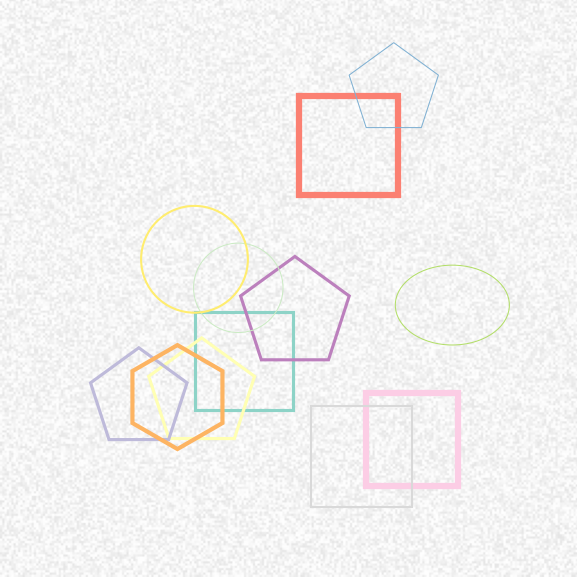[{"shape": "square", "thickness": 1.5, "radius": 0.42, "center": [0.422, 0.374]}, {"shape": "pentagon", "thickness": 1.5, "radius": 0.48, "center": [0.349, 0.318]}, {"shape": "pentagon", "thickness": 1.5, "radius": 0.44, "center": [0.24, 0.309]}, {"shape": "square", "thickness": 3, "radius": 0.43, "center": [0.603, 0.747]}, {"shape": "pentagon", "thickness": 0.5, "radius": 0.41, "center": [0.682, 0.844]}, {"shape": "hexagon", "thickness": 2, "radius": 0.45, "center": [0.307, 0.312]}, {"shape": "oval", "thickness": 0.5, "radius": 0.49, "center": [0.783, 0.471]}, {"shape": "square", "thickness": 3, "radius": 0.4, "center": [0.714, 0.238]}, {"shape": "square", "thickness": 1, "radius": 0.44, "center": [0.626, 0.209]}, {"shape": "pentagon", "thickness": 1.5, "radius": 0.49, "center": [0.511, 0.456]}, {"shape": "circle", "thickness": 0.5, "radius": 0.39, "center": [0.413, 0.501]}, {"shape": "circle", "thickness": 1, "radius": 0.46, "center": [0.337, 0.55]}]